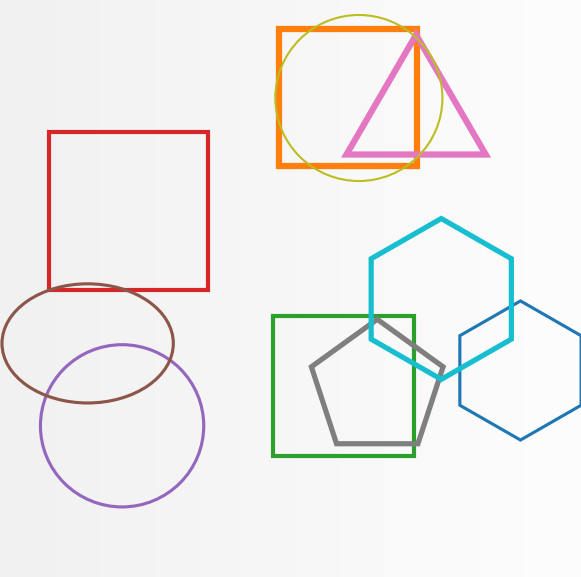[{"shape": "hexagon", "thickness": 1.5, "radius": 0.6, "center": [0.895, 0.358]}, {"shape": "square", "thickness": 3, "radius": 0.59, "center": [0.599, 0.83]}, {"shape": "square", "thickness": 2, "radius": 0.61, "center": [0.591, 0.33]}, {"shape": "square", "thickness": 2, "radius": 0.68, "center": [0.221, 0.633]}, {"shape": "circle", "thickness": 1.5, "radius": 0.7, "center": [0.21, 0.262]}, {"shape": "oval", "thickness": 1.5, "radius": 0.74, "center": [0.151, 0.405]}, {"shape": "triangle", "thickness": 3, "radius": 0.69, "center": [0.716, 0.801]}, {"shape": "pentagon", "thickness": 2.5, "radius": 0.6, "center": [0.649, 0.327]}, {"shape": "circle", "thickness": 1, "radius": 0.72, "center": [0.617, 0.829]}, {"shape": "hexagon", "thickness": 2.5, "radius": 0.7, "center": [0.759, 0.481]}]